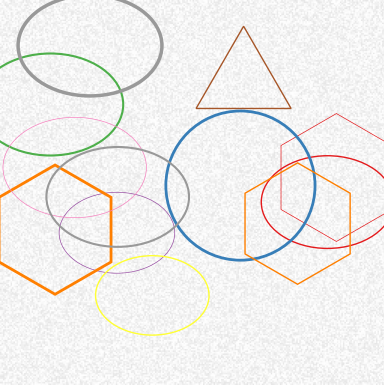[{"shape": "oval", "thickness": 1, "radius": 0.86, "center": [0.851, 0.475]}, {"shape": "hexagon", "thickness": 0.5, "radius": 0.83, "center": [0.874, 0.539]}, {"shape": "circle", "thickness": 2, "radius": 0.97, "center": [0.625, 0.518]}, {"shape": "oval", "thickness": 1.5, "radius": 0.95, "center": [0.131, 0.729]}, {"shape": "oval", "thickness": 0.5, "radius": 0.75, "center": [0.304, 0.395]}, {"shape": "hexagon", "thickness": 2, "radius": 0.84, "center": [0.143, 0.404]}, {"shape": "hexagon", "thickness": 1, "radius": 0.79, "center": [0.773, 0.419]}, {"shape": "oval", "thickness": 1, "radius": 0.74, "center": [0.396, 0.233]}, {"shape": "triangle", "thickness": 1, "radius": 0.71, "center": [0.633, 0.789]}, {"shape": "oval", "thickness": 0.5, "radius": 0.93, "center": [0.194, 0.565]}, {"shape": "oval", "thickness": 1.5, "radius": 0.93, "center": [0.306, 0.489]}, {"shape": "oval", "thickness": 2.5, "radius": 0.93, "center": [0.234, 0.882]}]